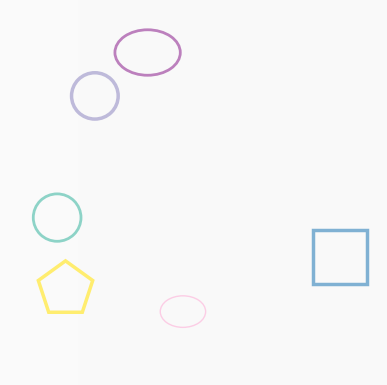[{"shape": "circle", "thickness": 2, "radius": 0.31, "center": [0.147, 0.435]}, {"shape": "circle", "thickness": 2.5, "radius": 0.3, "center": [0.245, 0.751]}, {"shape": "square", "thickness": 2.5, "radius": 0.35, "center": [0.877, 0.332]}, {"shape": "oval", "thickness": 1, "radius": 0.29, "center": [0.472, 0.191]}, {"shape": "oval", "thickness": 2, "radius": 0.42, "center": [0.381, 0.864]}, {"shape": "pentagon", "thickness": 2.5, "radius": 0.37, "center": [0.169, 0.249]}]